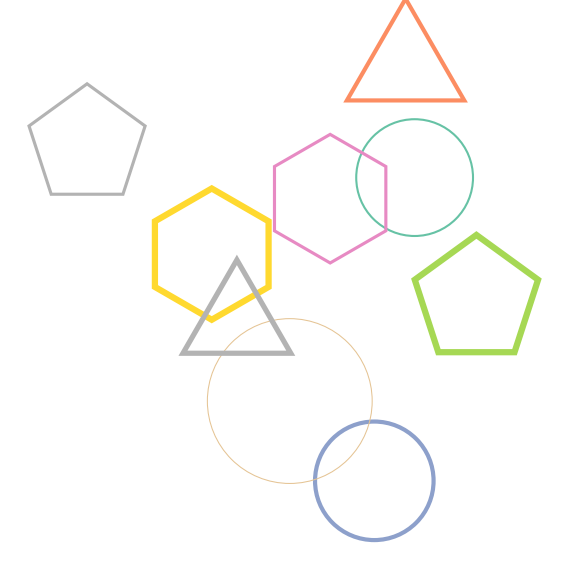[{"shape": "circle", "thickness": 1, "radius": 0.51, "center": [0.718, 0.692]}, {"shape": "triangle", "thickness": 2, "radius": 0.59, "center": [0.702, 0.884]}, {"shape": "circle", "thickness": 2, "radius": 0.51, "center": [0.648, 0.167]}, {"shape": "hexagon", "thickness": 1.5, "radius": 0.56, "center": [0.572, 0.655]}, {"shape": "pentagon", "thickness": 3, "radius": 0.56, "center": [0.825, 0.48]}, {"shape": "hexagon", "thickness": 3, "radius": 0.57, "center": [0.367, 0.559]}, {"shape": "circle", "thickness": 0.5, "radius": 0.71, "center": [0.502, 0.305]}, {"shape": "pentagon", "thickness": 1.5, "radius": 0.53, "center": [0.151, 0.748]}, {"shape": "triangle", "thickness": 2.5, "radius": 0.54, "center": [0.41, 0.441]}]